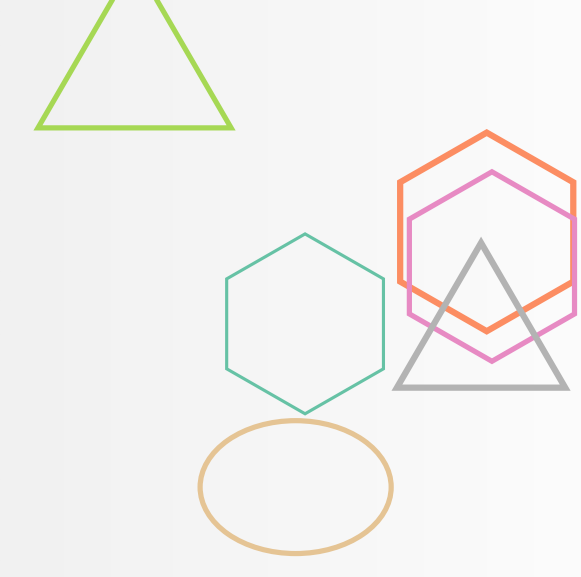[{"shape": "hexagon", "thickness": 1.5, "radius": 0.78, "center": [0.525, 0.438]}, {"shape": "hexagon", "thickness": 3, "radius": 0.86, "center": [0.837, 0.598]}, {"shape": "hexagon", "thickness": 2.5, "radius": 0.82, "center": [0.846, 0.538]}, {"shape": "triangle", "thickness": 2.5, "radius": 0.96, "center": [0.231, 0.874]}, {"shape": "oval", "thickness": 2.5, "radius": 0.82, "center": [0.509, 0.156]}, {"shape": "triangle", "thickness": 3, "radius": 0.84, "center": [0.828, 0.411]}]